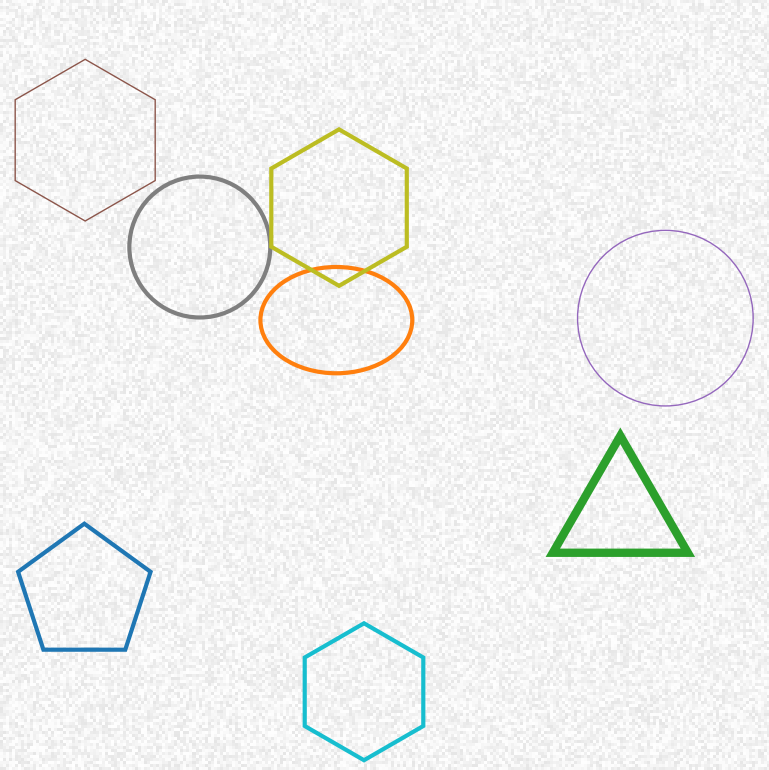[{"shape": "pentagon", "thickness": 1.5, "radius": 0.45, "center": [0.11, 0.229]}, {"shape": "oval", "thickness": 1.5, "radius": 0.49, "center": [0.437, 0.584]}, {"shape": "triangle", "thickness": 3, "radius": 0.51, "center": [0.806, 0.333]}, {"shape": "circle", "thickness": 0.5, "radius": 0.57, "center": [0.864, 0.587]}, {"shape": "hexagon", "thickness": 0.5, "radius": 0.52, "center": [0.111, 0.818]}, {"shape": "circle", "thickness": 1.5, "radius": 0.46, "center": [0.259, 0.679]}, {"shape": "hexagon", "thickness": 1.5, "radius": 0.51, "center": [0.44, 0.73]}, {"shape": "hexagon", "thickness": 1.5, "radius": 0.44, "center": [0.473, 0.102]}]